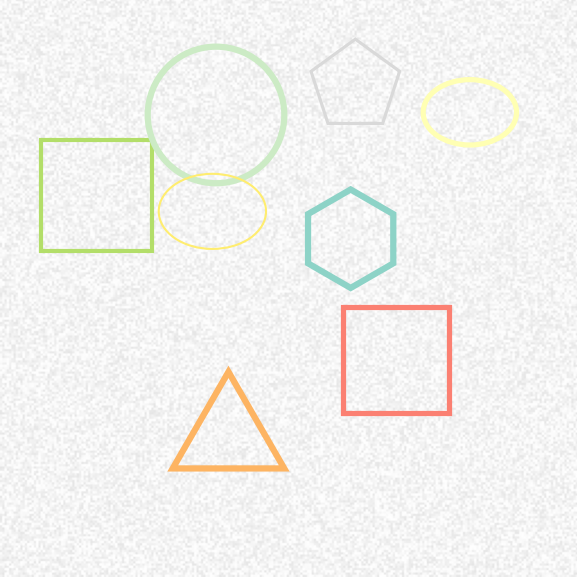[{"shape": "hexagon", "thickness": 3, "radius": 0.43, "center": [0.607, 0.586]}, {"shape": "oval", "thickness": 2.5, "radius": 0.4, "center": [0.814, 0.805]}, {"shape": "square", "thickness": 2.5, "radius": 0.46, "center": [0.685, 0.376]}, {"shape": "triangle", "thickness": 3, "radius": 0.56, "center": [0.396, 0.244]}, {"shape": "square", "thickness": 2, "radius": 0.48, "center": [0.168, 0.66]}, {"shape": "pentagon", "thickness": 1.5, "radius": 0.4, "center": [0.615, 0.851]}, {"shape": "circle", "thickness": 3, "radius": 0.59, "center": [0.374, 0.8]}, {"shape": "oval", "thickness": 1, "radius": 0.46, "center": [0.368, 0.633]}]